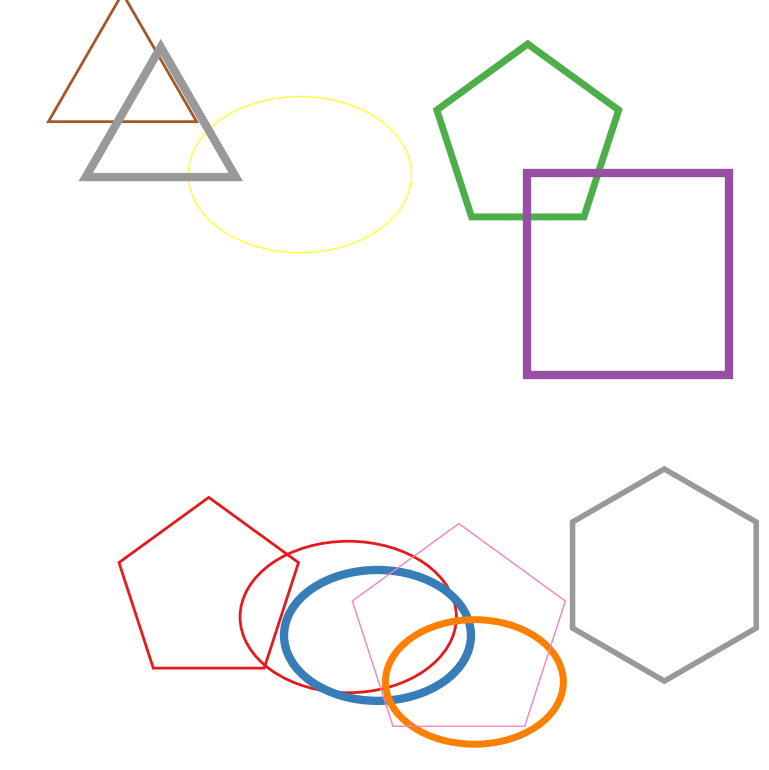[{"shape": "oval", "thickness": 1, "radius": 0.7, "center": [0.452, 0.199]}, {"shape": "pentagon", "thickness": 1, "radius": 0.61, "center": [0.271, 0.231]}, {"shape": "oval", "thickness": 3, "radius": 0.61, "center": [0.49, 0.175]}, {"shape": "pentagon", "thickness": 2.5, "radius": 0.62, "center": [0.685, 0.819]}, {"shape": "square", "thickness": 3, "radius": 0.66, "center": [0.816, 0.644]}, {"shape": "oval", "thickness": 2.5, "radius": 0.58, "center": [0.616, 0.114]}, {"shape": "oval", "thickness": 0.5, "radius": 0.72, "center": [0.39, 0.773]}, {"shape": "triangle", "thickness": 1, "radius": 0.56, "center": [0.159, 0.898]}, {"shape": "pentagon", "thickness": 0.5, "radius": 0.73, "center": [0.596, 0.175]}, {"shape": "hexagon", "thickness": 2, "radius": 0.69, "center": [0.863, 0.253]}, {"shape": "triangle", "thickness": 3, "radius": 0.56, "center": [0.209, 0.826]}]